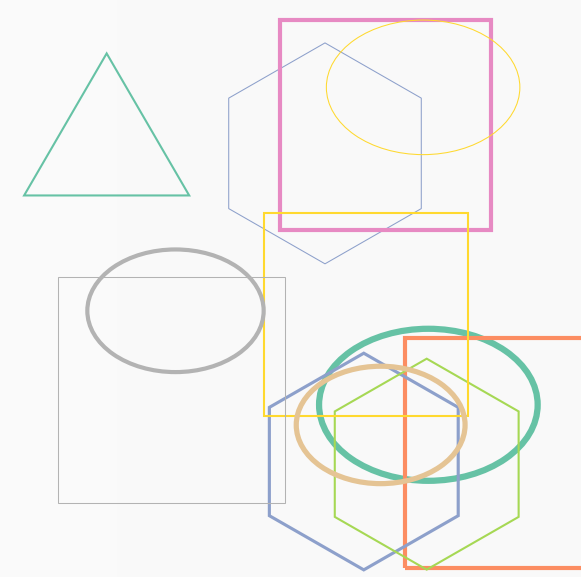[{"shape": "triangle", "thickness": 1, "radius": 0.82, "center": [0.183, 0.743]}, {"shape": "oval", "thickness": 3, "radius": 0.94, "center": [0.737, 0.298]}, {"shape": "square", "thickness": 2, "radius": 1.0, "center": [0.897, 0.215]}, {"shape": "hexagon", "thickness": 1.5, "radius": 0.94, "center": [0.626, 0.2]}, {"shape": "hexagon", "thickness": 0.5, "radius": 0.96, "center": [0.559, 0.734]}, {"shape": "square", "thickness": 2, "radius": 0.91, "center": [0.663, 0.783]}, {"shape": "hexagon", "thickness": 1, "radius": 0.91, "center": [0.734, 0.195]}, {"shape": "square", "thickness": 1, "radius": 0.88, "center": [0.629, 0.455]}, {"shape": "oval", "thickness": 0.5, "radius": 0.83, "center": [0.728, 0.848]}, {"shape": "oval", "thickness": 2.5, "radius": 0.73, "center": [0.655, 0.263]}, {"shape": "square", "thickness": 0.5, "radius": 0.98, "center": [0.295, 0.324]}, {"shape": "oval", "thickness": 2, "radius": 0.76, "center": [0.302, 0.461]}]